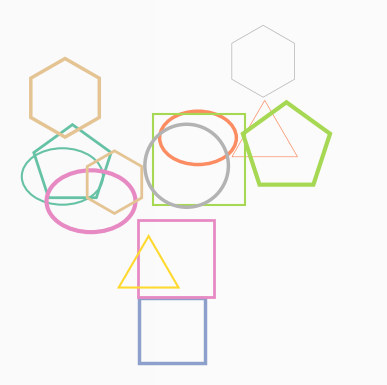[{"shape": "oval", "thickness": 1.5, "radius": 0.52, "center": [0.161, 0.542]}, {"shape": "pentagon", "thickness": 2, "radius": 0.52, "center": [0.187, 0.571]}, {"shape": "oval", "thickness": 2.5, "radius": 0.49, "center": [0.511, 0.642]}, {"shape": "triangle", "thickness": 0.5, "radius": 0.49, "center": [0.683, 0.642]}, {"shape": "square", "thickness": 2.5, "radius": 0.43, "center": [0.445, 0.141]}, {"shape": "square", "thickness": 2, "radius": 0.49, "center": [0.454, 0.328]}, {"shape": "oval", "thickness": 3, "radius": 0.57, "center": [0.235, 0.477]}, {"shape": "pentagon", "thickness": 3, "radius": 0.59, "center": [0.739, 0.616]}, {"shape": "square", "thickness": 1.5, "radius": 0.59, "center": [0.513, 0.586]}, {"shape": "triangle", "thickness": 1.5, "radius": 0.45, "center": [0.384, 0.298]}, {"shape": "hexagon", "thickness": 2, "radius": 0.41, "center": [0.295, 0.527]}, {"shape": "hexagon", "thickness": 2.5, "radius": 0.51, "center": [0.168, 0.746]}, {"shape": "hexagon", "thickness": 0.5, "radius": 0.47, "center": [0.679, 0.841]}, {"shape": "circle", "thickness": 2.5, "radius": 0.54, "center": [0.482, 0.569]}]